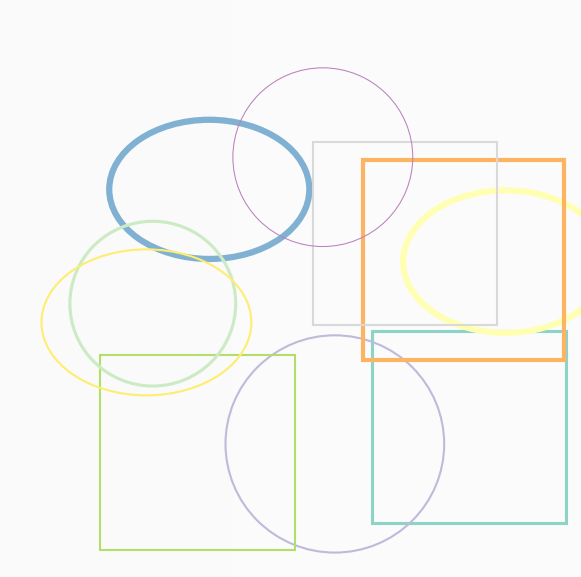[{"shape": "square", "thickness": 1.5, "radius": 0.83, "center": [0.808, 0.26]}, {"shape": "oval", "thickness": 3, "radius": 0.88, "center": [0.87, 0.546]}, {"shape": "circle", "thickness": 1, "radius": 0.94, "center": [0.576, 0.23]}, {"shape": "oval", "thickness": 3, "radius": 0.86, "center": [0.36, 0.671]}, {"shape": "square", "thickness": 2, "radius": 0.87, "center": [0.797, 0.548]}, {"shape": "square", "thickness": 1, "radius": 0.84, "center": [0.34, 0.216]}, {"shape": "square", "thickness": 1, "radius": 0.79, "center": [0.696, 0.595]}, {"shape": "circle", "thickness": 0.5, "radius": 0.77, "center": [0.555, 0.727]}, {"shape": "circle", "thickness": 1.5, "radius": 0.71, "center": [0.263, 0.473]}, {"shape": "oval", "thickness": 1, "radius": 0.9, "center": [0.252, 0.441]}]